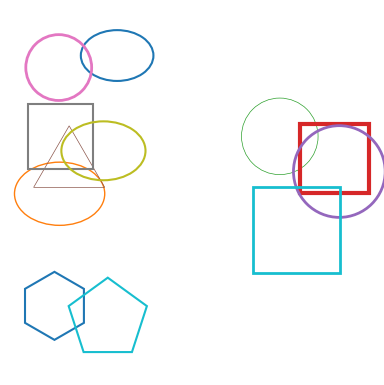[{"shape": "oval", "thickness": 1.5, "radius": 0.47, "center": [0.304, 0.856]}, {"shape": "hexagon", "thickness": 1.5, "radius": 0.44, "center": [0.141, 0.206]}, {"shape": "oval", "thickness": 1, "radius": 0.59, "center": [0.155, 0.497]}, {"shape": "circle", "thickness": 0.5, "radius": 0.5, "center": [0.727, 0.646]}, {"shape": "square", "thickness": 3, "radius": 0.45, "center": [0.869, 0.589]}, {"shape": "circle", "thickness": 2, "radius": 0.6, "center": [0.881, 0.554]}, {"shape": "triangle", "thickness": 0.5, "radius": 0.53, "center": [0.18, 0.567]}, {"shape": "circle", "thickness": 2, "radius": 0.43, "center": [0.153, 0.825]}, {"shape": "square", "thickness": 1.5, "radius": 0.42, "center": [0.158, 0.646]}, {"shape": "oval", "thickness": 1.5, "radius": 0.55, "center": [0.269, 0.608]}, {"shape": "pentagon", "thickness": 1.5, "radius": 0.53, "center": [0.28, 0.172]}, {"shape": "square", "thickness": 2, "radius": 0.56, "center": [0.77, 0.403]}]